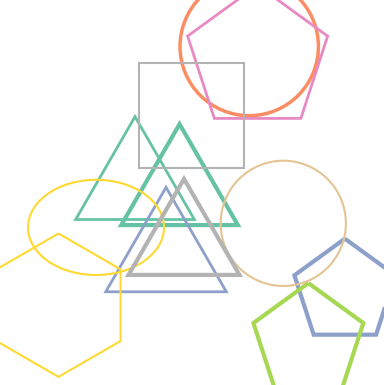[{"shape": "triangle", "thickness": 3, "radius": 0.87, "center": [0.466, 0.503]}, {"shape": "triangle", "thickness": 2, "radius": 0.89, "center": [0.351, 0.519]}, {"shape": "circle", "thickness": 2.5, "radius": 0.9, "center": [0.647, 0.879]}, {"shape": "triangle", "thickness": 2, "radius": 0.9, "center": [0.431, 0.333]}, {"shape": "pentagon", "thickness": 3, "radius": 0.69, "center": [0.896, 0.242]}, {"shape": "pentagon", "thickness": 2, "radius": 0.96, "center": [0.669, 0.847]}, {"shape": "pentagon", "thickness": 3, "radius": 0.75, "center": [0.801, 0.115]}, {"shape": "oval", "thickness": 1.5, "radius": 0.88, "center": [0.249, 0.409]}, {"shape": "hexagon", "thickness": 1.5, "radius": 0.93, "center": [0.152, 0.207]}, {"shape": "circle", "thickness": 1.5, "radius": 0.81, "center": [0.736, 0.42]}, {"shape": "square", "thickness": 1.5, "radius": 0.68, "center": [0.497, 0.7]}, {"shape": "triangle", "thickness": 3, "radius": 0.83, "center": [0.478, 0.369]}]